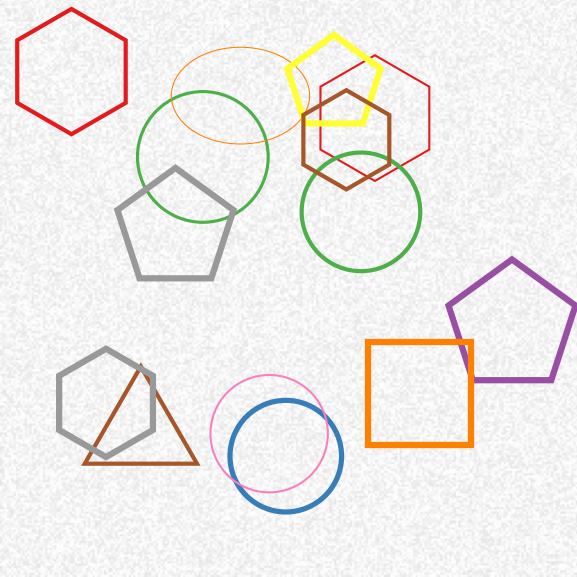[{"shape": "hexagon", "thickness": 1, "radius": 0.54, "center": [0.649, 0.795]}, {"shape": "hexagon", "thickness": 2, "radius": 0.54, "center": [0.124, 0.875]}, {"shape": "circle", "thickness": 2.5, "radius": 0.48, "center": [0.495, 0.209]}, {"shape": "circle", "thickness": 2, "radius": 0.51, "center": [0.625, 0.632]}, {"shape": "circle", "thickness": 1.5, "radius": 0.57, "center": [0.351, 0.727]}, {"shape": "pentagon", "thickness": 3, "radius": 0.58, "center": [0.887, 0.434]}, {"shape": "oval", "thickness": 0.5, "radius": 0.6, "center": [0.416, 0.834]}, {"shape": "square", "thickness": 3, "radius": 0.45, "center": [0.726, 0.318]}, {"shape": "pentagon", "thickness": 3, "radius": 0.42, "center": [0.578, 0.854]}, {"shape": "hexagon", "thickness": 2, "radius": 0.43, "center": [0.6, 0.757]}, {"shape": "triangle", "thickness": 2, "radius": 0.56, "center": [0.244, 0.252]}, {"shape": "circle", "thickness": 1, "radius": 0.51, "center": [0.466, 0.248]}, {"shape": "pentagon", "thickness": 3, "radius": 0.53, "center": [0.304, 0.603]}, {"shape": "hexagon", "thickness": 3, "radius": 0.47, "center": [0.184, 0.301]}]